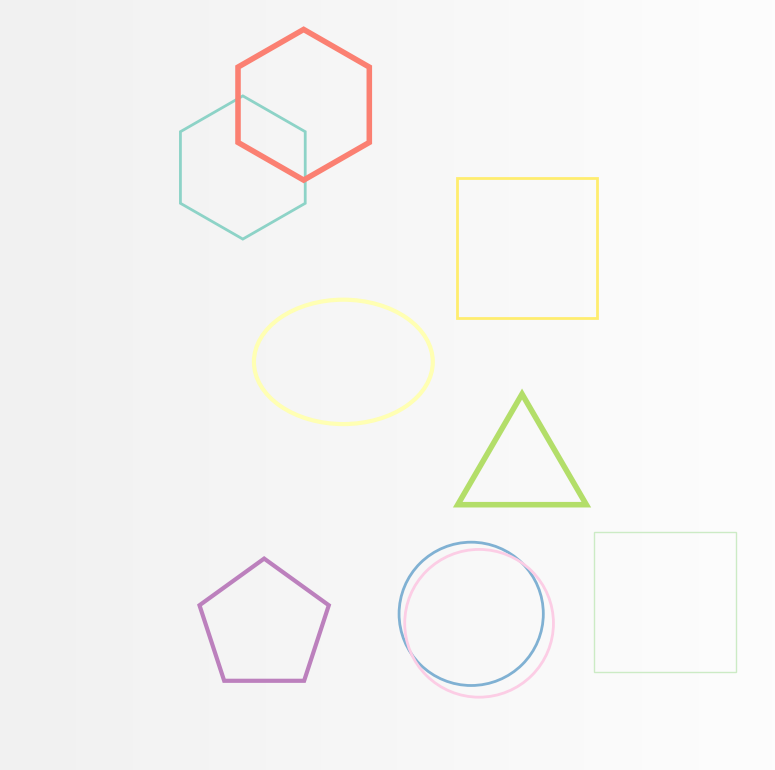[{"shape": "hexagon", "thickness": 1, "radius": 0.46, "center": [0.313, 0.782]}, {"shape": "oval", "thickness": 1.5, "radius": 0.58, "center": [0.443, 0.53]}, {"shape": "hexagon", "thickness": 2, "radius": 0.49, "center": [0.392, 0.864]}, {"shape": "circle", "thickness": 1, "radius": 0.47, "center": [0.608, 0.203]}, {"shape": "triangle", "thickness": 2, "radius": 0.48, "center": [0.674, 0.392]}, {"shape": "circle", "thickness": 1, "radius": 0.48, "center": [0.618, 0.191]}, {"shape": "pentagon", "thickness": 1.5, "radius": 0.44, "center": [0.341, 0.187]}, {"shape": "square", "thickness": 0.5, "radius": 0.46, "center": [0.858, 0.219]}, {"shape": "square", "thickness": 1, "radius": 0.45, "center": [0.68, 0.678]}]